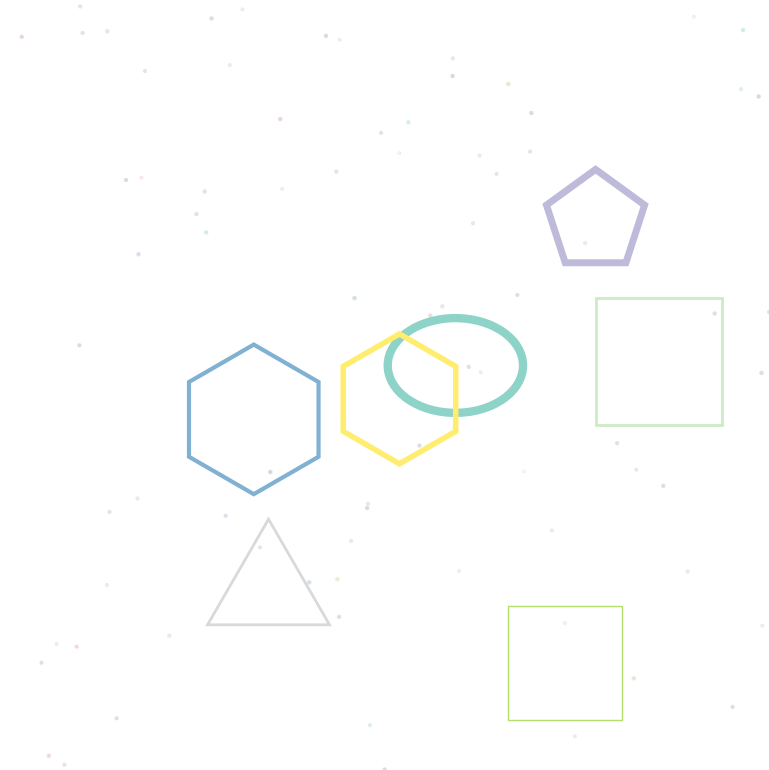[{"shape": "oval", "thickness": 3, "radius": 0.44, "center": [0.591, 0.525]}, {"shape": "pentagon", "thickness": 2.5, "radius": 0.34, "center": [0.773, 0.713]}, {"shape": "hexagon", "thickness": 1.5, "radius": 0.49, "center": [0.33, 0.455]}, {"shape": "square", "thickness": 0.5, "radius": 0.37, "center": [0.734, 0.139]}, {"shape": "triangle", "thickness": 1, "radius": 0.46, "center": [0.349, 0.234]}, {"shape": "square", "thickness": 1, "radius": 0.41, "center": [0.855, 0.531]}, {"shape": "hexagon", "thickness": 2, "radius": 0.42, "center": [0.519, 0.482]}]